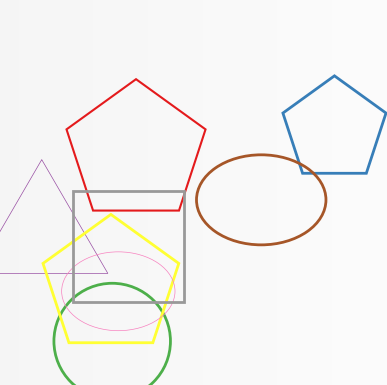[{"shape": "pentagon", "thickness": 1.5, "radius": 0.94, "center": [0.351, 0.606]}, {"shape": "pentagon", "thickness": 2, "radius": 0.7, "center": [0.863, 0.663]}, {"shape": "circle", "thickness": 2, "radius": 0.75, "center": [0.29, 0.114]}, {"shape": "triangle", "thickness": 0.5, "radius": 0.99, "center": [0.108, 0.388]}, {"shape": "pentagon", "thickness": 2, "radius": 0.92, "center": [0.286, 0.259]}, {"shape": "oval", "thickness": 2, "radius": 0.84, "center": [0.674, 0.481]}, {"shape": "oval", "thickness": 0.5, "radius": 0.73, "center": [0.305, 0.243]}, {"shape": "square", "thickness": 2, "radius": 0.72, "center": [0.332, 0.36]}]